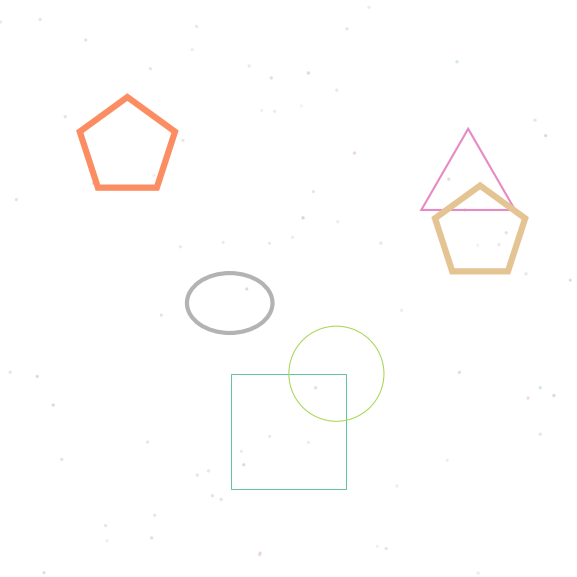[{"shape": "square", "thickness": 0.5, "radius": 0.5, "center": [0.499, 0.252]}, {"shape": "pentagon", "thickness": 3, "radius": 0.43, "center": [0.221, 0.744]}, {"shape": "triangle", "thickness": 1, "radius": 0.47, "center": [0.811, 0.682]}, {"shape": "circle", "thickness": 0.5, "radius": 0.41, "center": [0.583, 0.352]}, {"shape": "pentagon", "thickness": 3, "radius": 0.41, "center": [0.831, 0.596]}, {"shape": "oval", "thickness": 2, "radius": 0.37, "center": [0.398, 0.474]}]